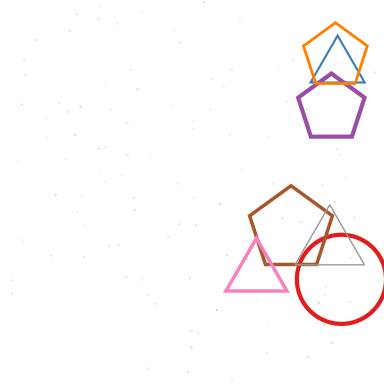[{"shape": "circle", "thickness": 3, "radius": 0.58, "center": [0.887, 0.275]}, {"shape": "triangle", "thickness": 1.5, "radius": 0.41, "center": [0.877, 0.826]}, {"shape": "pentagon", "thickness": 3, "radius": 0.45, "center": [0.861, 0.718]}, {"shape": "pentagon", "thickness": 2, "radius": 0.44, "center": [0.871, 0.854]}, {"shape": "pentagon", "thickness": 2.5, "radius": 0.57, "center": [0.756, 0.404]}, {"shape": "triangle", "thickness": 2.5, "radius": 0.46, "center": [0.666, 0.29]}, {"shape": "triangle", "thickness": 1, "radius": 0.52, "center": [0.856, 0.364]}]